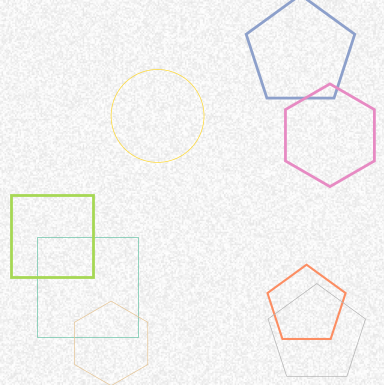[{"shape": "square", "thickness": 0.5, "radius": 0.65, "center": [0.227, 0.254]}, {"shape": "pentagon", "thickness": 1.5, "radius": 0.53, "center": [0.796, 0.206]}, {"shape": "pentagon", "thickness": 2, "radius": 0.74, "center": [0.78, 0.865]}, {"shape": "hexagon", "thickness": 2, "radius": 0.67, "center": [0.857, 0.649]}, {"shape": "square", "thickness": 2, "radius": 0.53, "center": [0.134, 0.388]}, {"shape": "circle", "thickness": 0.5, "radius": 0.6, "center": [0.409, 0.699]}, {"shape": "hexagon", "thickness": 0.5, "radius": 0.55, "center": [0.289, 0.108]}, {"shape": "pentagon", "thickness": 0.5, "radius": 0.67, "center": [0.823, 0.13]}]